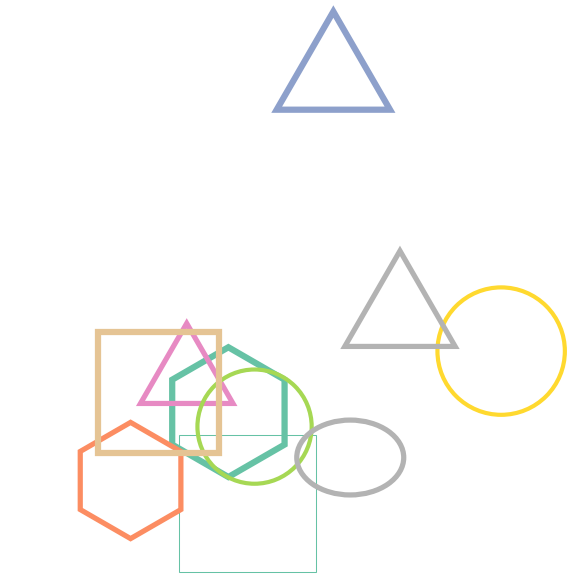[{"shape": "hexagon", "thickness": 3, "radius": 0.56, "center": [0.395, 0.285]}, {"shape": "square", "thickness": 0.5, "radius": 0.6, "center": [0.429, 0.127]}, {"shape": "hexagon", "thickness": 2.5, "radius": 0.5, "center": [0.226, 0.167]}, {"shape": "triangle", "thickness": 3, "radius": 0.57, "center": [0.577, 0.866]}, {"shape": "triangle", "thickness": 2.5, "radius": 0.46, "center": [0.323, 0.347]}, {"shape": "circle", "thickness": 2, "radius": 0.49, "center": [0.441, 0.26]}, {"shape": "circle", "thickness": 2, "radius": 0.55, "center": [0.868, 0.391]}, {"shape": "square", "thickness": 3, "radius": 0.52, "center": [0.275, 0.319]}, {"shape": "triangle", "thickness": 2.5, "radius": 0.55, "center": [0.693, 0.454]}, {"shape": "oval", "thickness": 2.5, "radius": 0.46, "center": [0.606, 0.207]}]